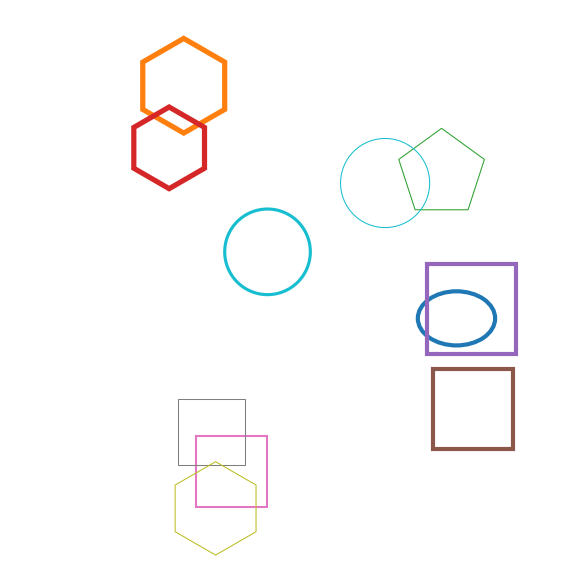[{"shape": "oval", "thickness": 2, "radius": 0.33, "center": [0.79, 0.448]}, {"shape": "hexagon", "thickness": 2.5, "radius": 0.41, "center": [0.318, 0.851]}, {"shape": "pentagon", "thickness": 0.5, "radius": 0.39, "center": [0.765, 0.699]}, {"shape": "hexagon", "thickness": 2.5, "radius": 0.35, "center": [0.293, 0.743]}, {"shape": "square", "thickness": 2, "radius": 0.39, "center": [0.817, 0.464]}, {"shape": "square", "thickness": 2, "radius": 0.35, "center": [0.818, 0.291]}, {"shape": "square", "thickness": 1, "radius": 0.31, "center": [0.402, 0.183]}, {"shape": "square", "thickness": 0.5, "radius": 0.29, "center": [0.366, 0.251]}, {"shape": "hexagon", "thickness": 0.5, "radius": 0.4, "center": [0.373, 0.119]}, {"shape": "circle", "thickness": 1.5, "radius": 0.37, "center": [0.463, 0.563]}, {"shape": "circle", "thickness": 0.5, "radius": 0.39, "center": [0.667, 0.682]}]